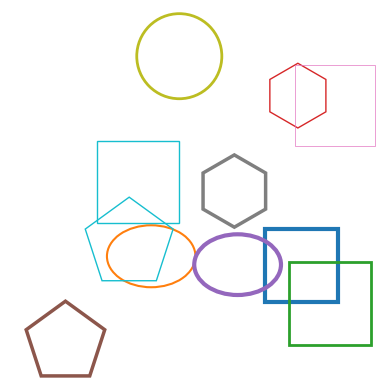[{"shape": "square", "thickness": 3, "radius": 0.47, "center": [0.784, 0.31]}, {"shape": "oval", "thickness": 1.5, "radius": 0.57, "center": [0.393, 0.334]}, {"shape": "square", "thickness": 2, "radius": 0.54, "center": [0.857, 0.211]}, {"shape": "hexagon", "thickness": 1, "radius": 0.42, "center": [0.774, 0.752]}, {"shape": "oval", "thickness": 3, "radius": 0.56, "center": [0.617, 0.313]}, {"shape": "pentagon", "thickness": 2.5, "radius": 0.54, "center": [0.17, 0.11]}, {"shape": "square", "thickness": 0.5, "radius": 0.52, "center": [0.87, 0.726]}, {"shape": "hexagon", "thickness": 2.5, "radius": 0.47, "center": [0.609, 0.504]}, {"shape": "circle", "thickness": 2, "radius": 0.55, "center": [0.466, 0.854]}, {"shape": "square", "thickness": 1, "radius": 0.54, "center": [0.358, 0.527]}, {"shape": "pentagon", "thickness": 1, "radius": 0.6, "center": [0.336, 0.368]}]